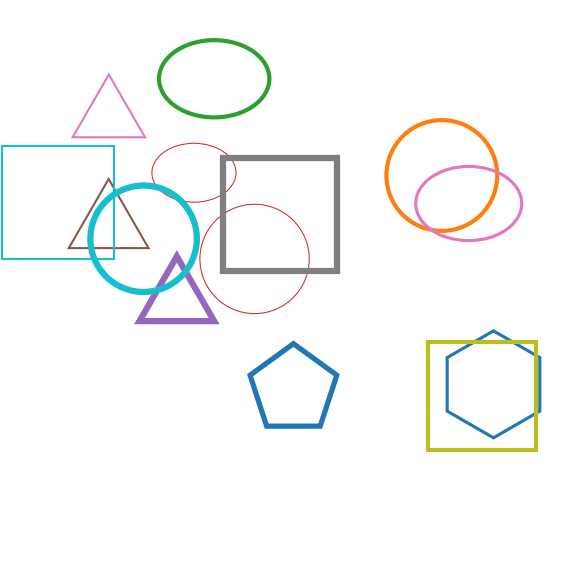[{"shape": "pentagon", "thickness": 2.5, "radius": 0.39, "center": [0.508, 0.325]}, {"shape": "hexagon", "thickness": 1.5, "radius": 0.46, "center": [0.855, 0.334]}, {"shape": "circle", "thickness": 2, "radius": 0.48, "center": [0.765, 0.695]}, {"shape": "oval", "thickness": 2, "radius": 0.48, "center": [0.371, 0.863]}, {"shape": "circle", "thickness": 0.5, "radius": 0.47, "center": [0.441, 0.551]}, {"shape": "oval", "thickness": 0.5, "radius": 0.36, "center": [0.336, 0.7]}, {"shape": "triangle", "thickness": 3, "radius": 0.37, "center": [0.306, 0.48]}, {"shape": "triangle", "thickness": 1, "radius": 0.4, "center": [0.188, 0.609]}, {"shape": "oval", "thickness": 1.5, "radius": 0.46, "center": [0.812, 0.647]}, {"shape": "triangle", "thickness": 1, "radius": 0.36, "center": [0.188, 0.798]}, {"shape": "square", "thickness": 3, "radius": 0.49, "center": [0.484, 0.628]}, {"shape": "square", "thickness": 2, "radius": 0.47, "center": [0.835, 0.313]}, {"shape": "circle", "thickness": 3, "radius": 0.46, "center": [0.249, 0.586]}, {"shape": "square", "thickness": 1, "radius": 0.49, "center": [0.101, 0.648]}]